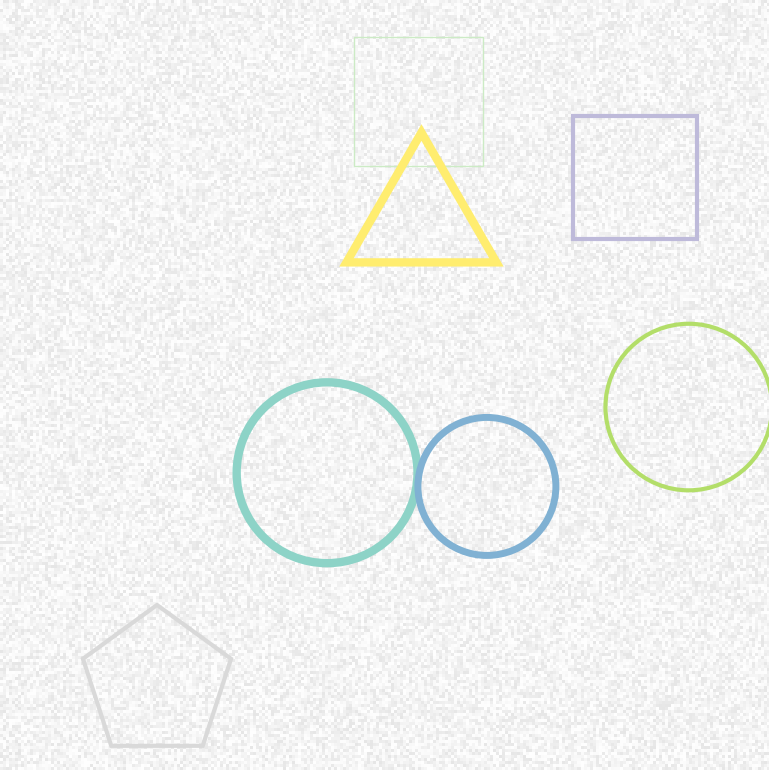[{"shape": "circle", "thickness": 3, "radius": 0.59, "center": [0.425, 0.386]}, {"shape": "square", "thickness": 1.5, "radius": 0.4, "center": [0.825, 0.769]}, {"shape": "circle", "thickness": 2.5, "radius": 0.45, "center": [0.632, 0.368]}, {"shape": "circle", "thickness": 1.5, "radius": 0.54, "center": [0.894, 0.471]}, {"shape": "pentagon", "thickness": 1.5, "radius": 0.51, "center": [0.204, 0.113]}, {"shape": "square", "thickness": 0.5, "radius": 0.42, "center": [0.544, 0.868]}, {"shape": "triangle", "thickness": 3, "radius": 0.56, "center": [0.547, 0.715]}]